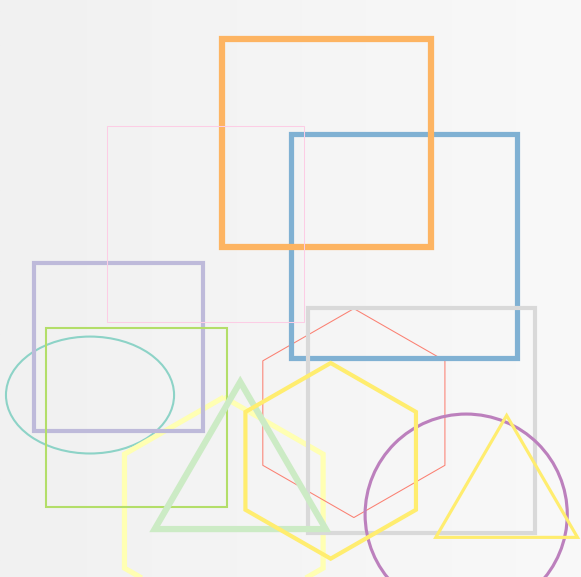[{"shape": "oval", "thickness": 1, "radius": 0.72, "center": [0.155, 0.315]}, {"shape": "hexagon", "thickness": 2.5, "radius": 0.99, "center": [0.385, 0.114]}, {"shape": "square", "thickness": 2, "radius": 0.73, "center": [0.204, 0.398]}, {"shape": "hexagon", "thickness": 0.5, "radius": 0.9, "center": [0.609, 0.284]}, {"shape": "square", "thickness": 2.5, "radius": 0.97, "center": [0.695, 0.573]}, {"shape": "square", "thickness": 3, "radius": 0.9, "center": [0.562, 0.751]}, {"shape": "square", "thickness": 1, "radius": 0.78, "center": [0.235, 0.276]}, {"shape": "square", "thickness": 0.5, "radius": 0.85, "center": [0.354, 0.611]}, {"shape": "square", "thickness": 2, "radius": 0.98, "center": [0.725, 0.271]}, {"shape": "circle", "thickness": 1.5, "radius": 0.87, "center": [0.802, 0.108]}, {"shape": "triangle", "thickness": 3, "radius": 0.85, "center": [0.413, 0.168]}, {"shape": "hexagon", "thickness": 2, "radius": 0.85, "center": [0.569, 0.201]}, {"shape": "triangle", "thickness": 1.5, "radius": 0.7, "center": [0.872, 0.139]}]